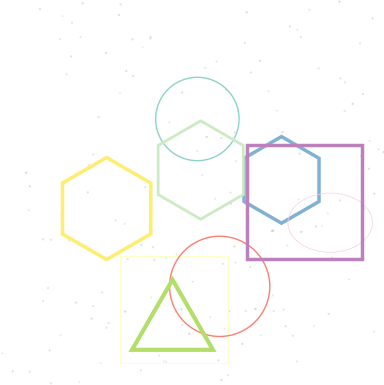[{"shape": "circle", "thickness": 1, "radius": 0.54, "center": [0.513, 0.691]}, {"shape": "square", "thickness": 0.5, "radius": 0.7, "center": [0.452, 0.195]}, {"shape": "circle", "thickness": 1, "radius": 0.65, "center": [0.571, 0.256]}, {"shape": "hexagon", "thickness": 2.5, "radius": 0.56, "center": [0.731, 0.533]}, {"shape": "triangle", "thickness": 3, "radius": 0.61, "center": [0.448, 0.152]}, {"shape": "oval", "thickness": 0.5, "radius": 0.55, "center": [0.858, 0.422]}, {"shape": "square", "thickness": 2.5, "radius": 0.74, "center": [0.792, 0.476]}, {"shape": "hexagon", "thickness": 2, "radius": 0.64, "center": [0.521, 0.558]}, {"shape": "hexagon", "thickness": 2.5, "radius": 0.66, "center": [0.277, 0.458]}]